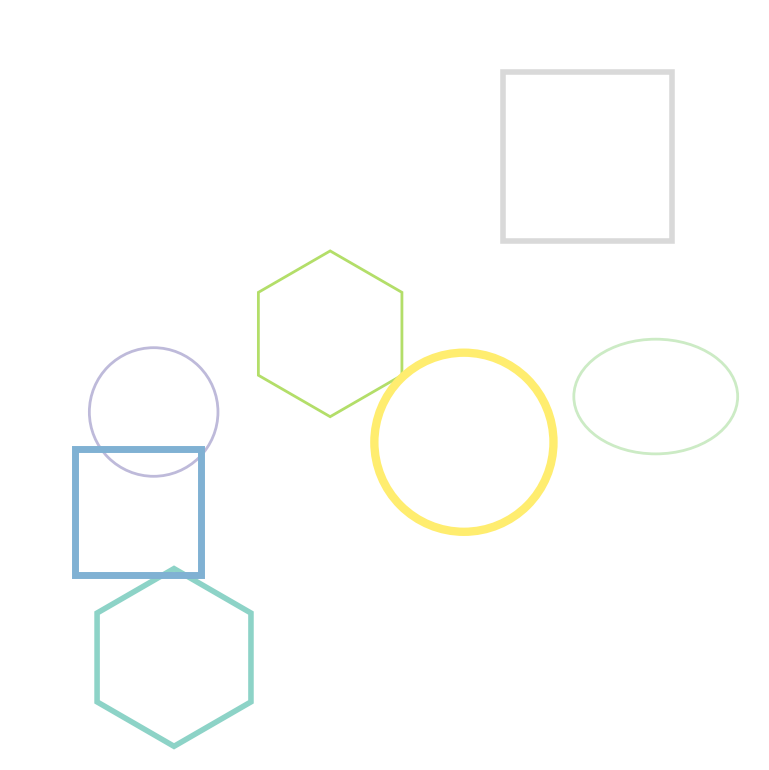[{"shape": "hexagon", "thickness": 2, "radius": 0.58, "center": [0.226, 0.146]}, {"shape": "circle", "thickness": 1, "radius": 0.42, "center": [0.2, 0.465]}, {"shape": "square", "thickness": 2.5, "radius": 0.41, "center": [0.179, 0.335]}, {"shape": "hexagon", "thickness": 1, "radius": 0.54, "center": [0.429, 0.566]}, {"shape": "square", "thickness": 2, "radius": 0.55, "center": [0.763, 0.797]}, {"shape": "oval", "thickness": 1, "radius": 0.53, "center": [0.852, 0.485]}, {"shape": "circle", "thickness": 3, "radius": 0.58, "center": [0.602, 0.426]}]